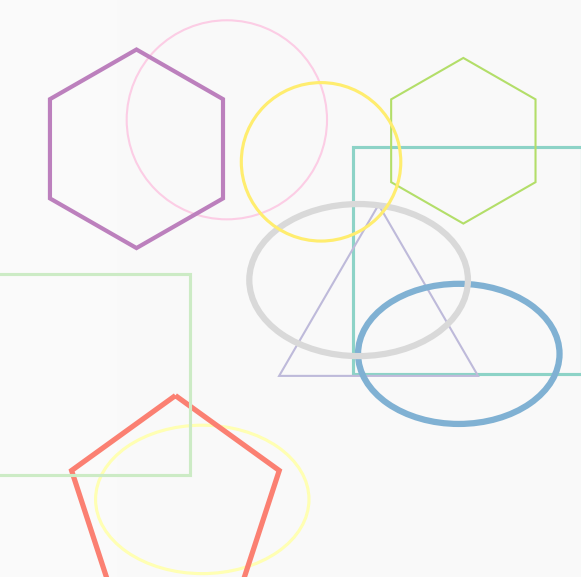[{"shape": "square", "thickness": 1.5, "radius": 0.99, "center": [0.804, 0.548]}, {"shape": "oval", "thickness": 1.5, "radius": 0.92, "center": [0.348, 0.134]}, {"shape": "triangle", "thickness": 1, "radius": 0.99, "center": [0.651, 0.447]}, {"shape": "pentagon", "thickness": 2.5, "radius": 0.94, "center": [0.302, 0.126]}, {"shape": "oval", "thickness": 3, "radius": 0.87, "center": [0.789, 0.386]}, {"shape": "hexagon", "thickness": 1, "radius": 0.72, "center": [0.797, 0.755]}, {"shape": "circle", "thickness": 1, "radius": 0.86, "center": [0.39, 0.792]}, {"shape": "oval", "thickness": 3, "radius": 0.94, "center": [0.617, 0.514]}, {"shape": "hexagon", "thickness": 2, "radius": 0.86, "center": [0.235, 0.741]}, {"shape": "square", "thickness": 1.5, "radius": 0.87, "center": [0.153, 0.351]}, {"shape": "circle", "thickness": 1.5, "radius": 0.69, "center": [0.552, 0.719]}]